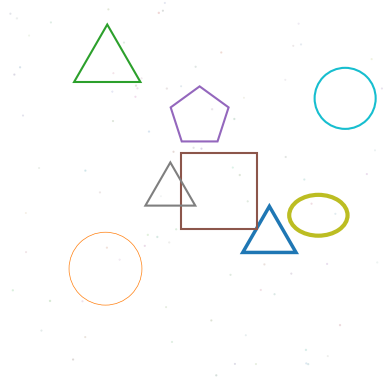[{"shape": "triangle", "thickness": 2.5, "radius": 0.4, "center": [0.7, 0.384]}, {"shape": "circle", "thickness": 0.5, "radius": 0.47, "center": [0.274, 0.302]}, {"shape": "triangle", "thickness": 1.5, "radius": 0.5, "center": [0.279, 0.837]}, {"shape": "pentagon", "thickness": 1.5, "radius": 0.4, "center": [0.519, 0.697]}, {"shape": "square", "thickness": 1.5, "radius": 0.49, "center": [0.568, 0.504]}, {"shape": "triangle", "thickness": 1.5, "radius": 0.37, "center": [0.442, 0.503]}, {"shape": "oval", "thickness": 3, "radius": 0.38, "center": [0.827, 0.441]}, {"shape": "circle", "thickness": 1.5, "radius": 0.4, "center": [0.896, 0.745]}]